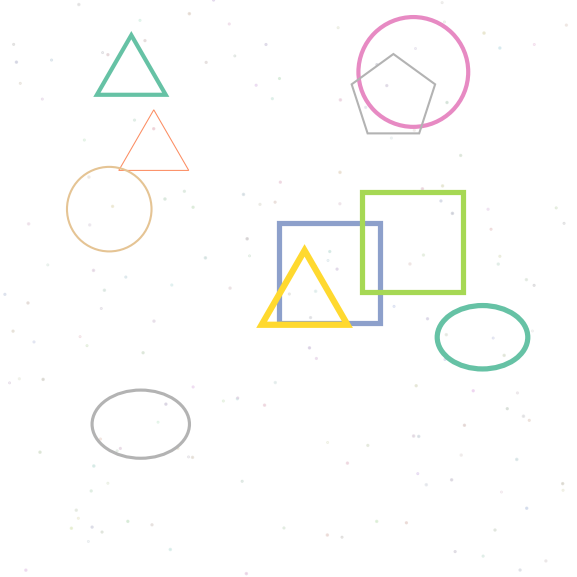[{"shape": "oval", "thickness": 2.5, "radius": 0.39, "center": [0.836, 0.415]}, {"shape": "triangle", "thickness": 2, "radius": 0.34, "center": [0.227, 0.869]}, {"shape": "triangle", "thickness": 0.5, "radius": 0.35, "center": [0.266, 0.739]}, {"shape": "square", "thickness": 2.5, "radius": 0.43, "center": [0.571, 0.527]}, {"shape": "circle", "thickness": 2, "radius": 0.48, "center": [0.716, 0.875]}, {"shape": "square", "thickness": 2.5, "radius": 0.44, "center": [0.714, 0.58]}, {"shape": "triangle", "thickness": 3, "radius": 0.43, "center": [0.527, 0.48]}, {"shape": "circle", "thickness": 1, "radius": 0.37, "center": [0.189, 0.637]}, {"shape": "pentagon", "thickness": 1, "radius": 0.38, "center": [0.681, 0.83]}, {"shape": "oval", "thickness": 1.5, "radius": 0.42, "center": [0.244, 0.265]}]